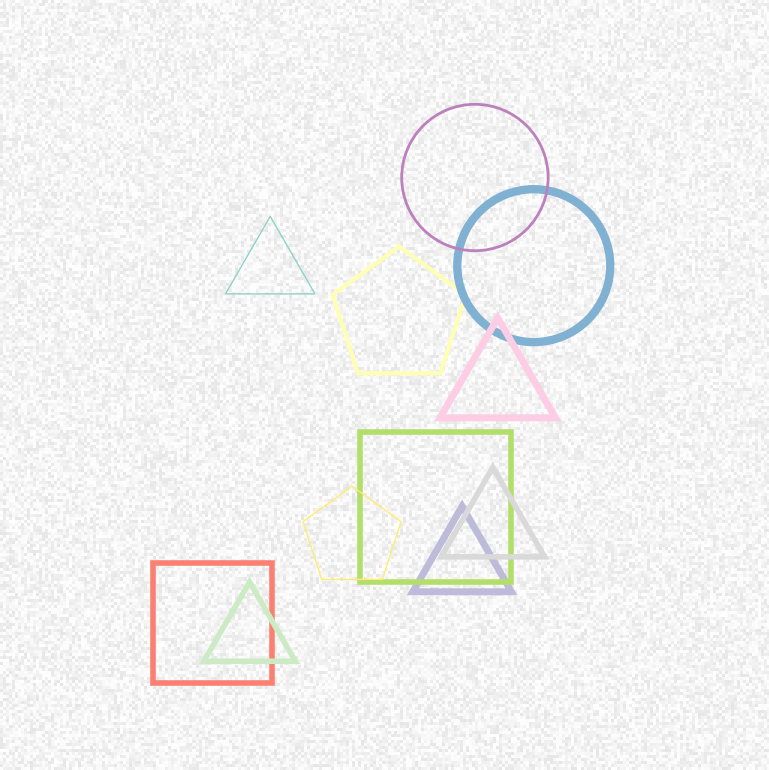[{"shape": "triangle", "thickness": 0.5, "radius": 0.34, "center": [0.351, 0.652]}, {"shape": "pentagon", "thickness": 1.5, "radius": 0.45, "center": [0.518, 0.589]}, {"shape": "triangle", "thickness": 2.5, "radius": 0.37, "center": [0.6, 0.268]}, {"shape": "square", "thickness": 2, "radius": 0.39, "center": [0.276, 0.191]}, {"shape": "circle", "thickness": 3, "radius": 0.5, "center": [0.693, 0.655]}, {"shape": "square", "thickness": 2, "radius": 0.49, "center": [0.566, 0.341]}, {"shape": "triangle", "thickness": 2.5, "radius": 0.43, "center": [0.646, 0.501]}, {"shape": "triangle", "thickness": 2, "radius": 0.39, "center": [0.64, 0.316]}, {"shape": "circle", "thickness": 1, "radius": 0.48, "center": [0.617, 0.769]}, {"shape": "triangle", "thickness": 2, "radius": 0.34, "center": [0.324, 0.176]}, {"shape": "pentagon", "thickness": 0.5, "radius": 0.34, "center": [0.457, 0.302]}]